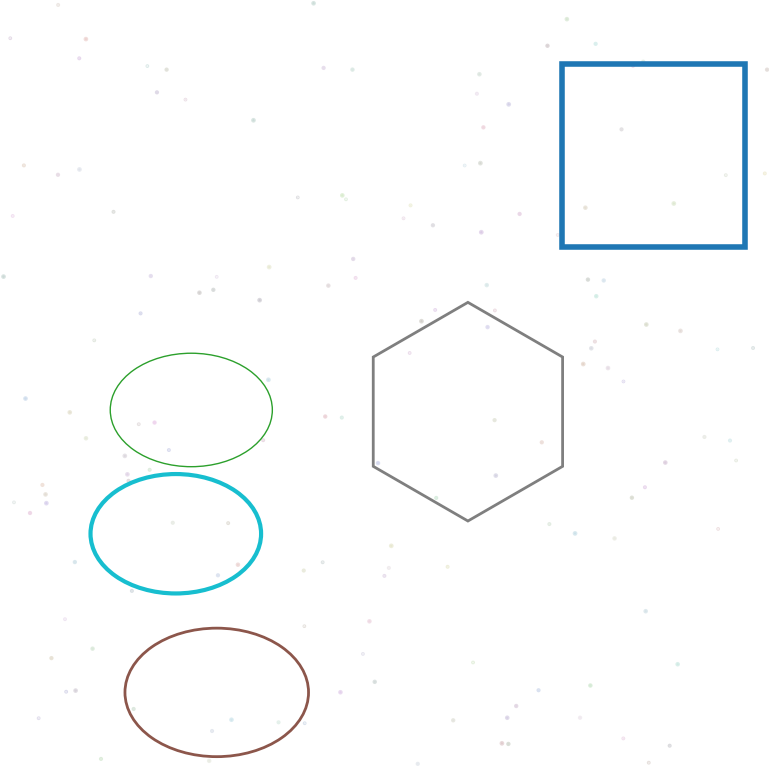[{"shape": "square", "thickness": 2, "radius": 0.6, "center": [0.849, 0.798]}, {"shape": "oval", "thickness": 0.5, "radius": 0.53, "center": [0.248, 0.468]}, {"shape": "oval", "thickness": 1, "radius": 0.6, "center": [0.281, 0.101]}, {"shape": "hexagon", "thickness": 1, "radius": 0.71, "center": [0.608, 0.465]}, {"shape": "oval", "thickness": 1.5, "radius": 0.55, "center": [0.228, 0.307]}]